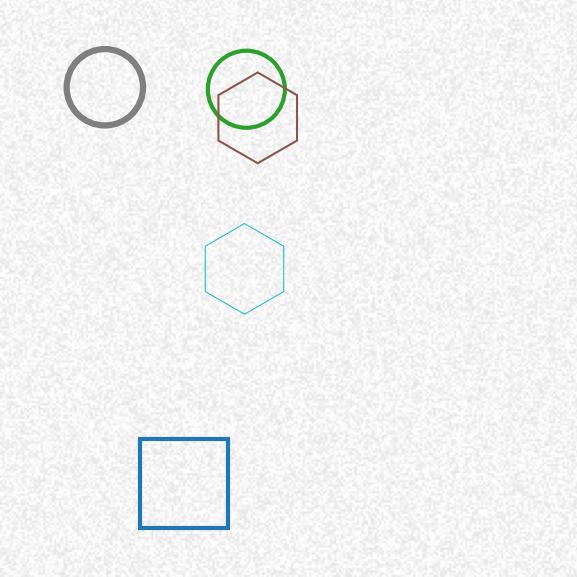[{"shape": "square", "thickness": 2, "radius": 0.38, "center": [0.318, 0.162]}, {"shape": "circle", "thickness": 2, "radius": 0.33, "center": [0.427, 0.845]}, {"shape": "hexagon", "thickness": 1, "radius": 0.39, "center": [0.446, 0.795]}, {"shape": "circle", "thickness": 3, "radius": 0.33, "center": [0.182, 0.848]}, {"shape": "hexagon", "thickness": 0.5, "radius": 0.39, "center": [0.423, 0.534]}]